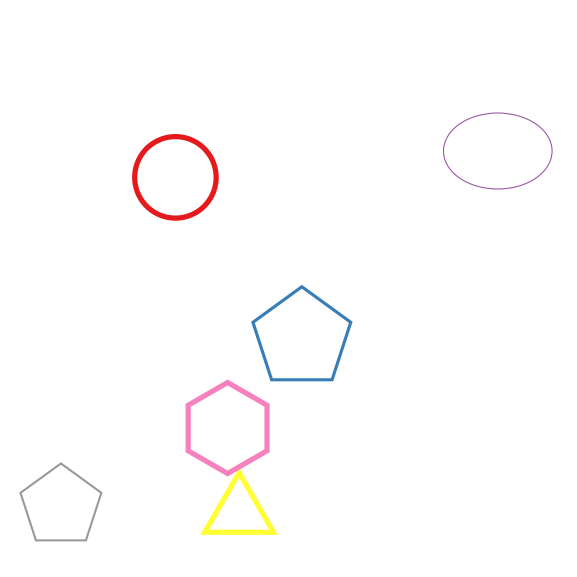[{"shape": "circle", "thickness": 2.5, "radius": 0.35, "center": [0.304, 0.692]}, {"shape": "pentagon", "thickness": 1.5, "radius": 0.45, "center": [0.523, 0.414]}, {"shape": "oval", "thickness": 0.5, "radius": 0.47, "center": [0.862, 0.738]}, {"shape": "triangle", "thickness": 2.5, "radius": 0.34, "center": [0.414, 0.112]}, {"shape": "hexagon", "thickness": 2.5, "radius": 0.39, "center": [0.394, 0.258]}, {"shape": "pentagon", "thickness": 1, "radius": 0.37, "center": [0.105, 0.123]}]